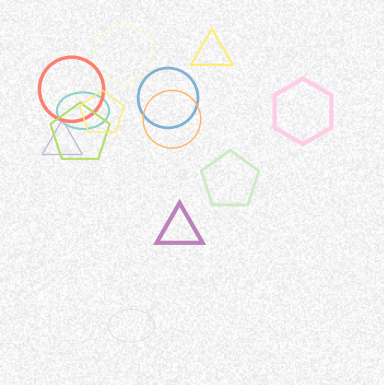[{"shape": "oval", "thickness": 1.5, "radius": 0.34, "center": [0.216, 0.713]}, {"shape": "hexagon", "thickness": 0.5, "radius": 0.42, "center": [0.322, 0.859]}, {"shape": "triangle", "thickness": 1, "radius": 0.3, "center": [0.162, 0.629]}, {"shape": "circle", "thickness": 2.5, "radius": 0.42, "center": [0.186, 0.768]}, {"shape": "circle", "thickness": 2, "radius": 0.39, "center": [0.437, 0.746]}, {"shape": "circle", "thickness": 1, "radius": 0.37, "center": [0.447, 0.69]}, {"shape": "pentagon", "thickness": 1.5, "radius": 0.4, "center": [0.208, 0.653]}, {"shape": "hexagon", "thickness": 3, "radius": 0.43, "center": [0.787, 0.711]}, {"shape": "oval", "thickness": 0.5, "radius": 0.3, "center": [0.341, 0.154]}, {"shape": "triangle", "thickness": 3, "radius": 0.35, "center": [0.467, 0.404]}, {"shape": "pentagon", "thickness": 2, "radius": 0.39, "center": [0.598, 0.531]}, {"shape": "triangle", "thickness": 1.5, "radius": 0.31, "center": [0.55, 0.863]}, {"shape": "pentagon", "thickness": 1, "radius": 0.3, "center": [0.265, 0.706]}]